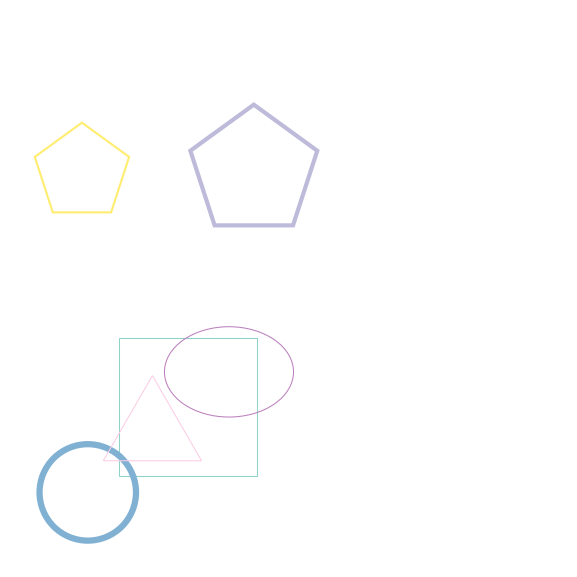[{"shape": "square", "thickness": 0.5, "radius": 0.6, "center": [0.326, 0.295]}, {"shape": "pentagon", "thickness": 2, "radius": 0.58, "center": [0.44, 0.702]}, {"shape": "circle", "thickness": 3, "radius": 0.42, "center": [0.152, 0.146]}, {"shape": "triangle", "thickness": 0.5, "radius": 0.49, "center": [0.264, 0.25]}, {"shape": "oval", "thickness": 0.5, "radius": 0.56, "center": [0.397, 0.355]}, {"shape": "pentagon", "thickness": 1, "radius": 0.43, "center": [0.142, 0.701]}]